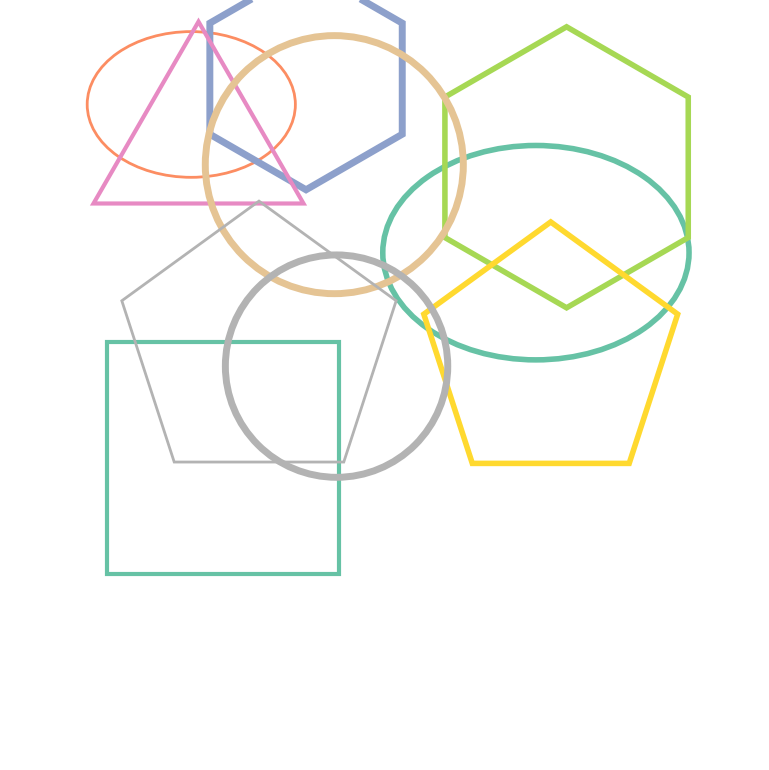[{"shape": "oval", "thickness": 2, "radius": 0.99, "center": [0.696, 0.672]}, {"shape": "square", "thickness": 1.5, "radius": 0.75, "center": [0.29, 0.405]}, {"shape": "oval", "thickness": 1, "radius": 0.68, "center": [0.248, 0.864]}, {"shape": "hexagon", "thickness": 2.5, "radius": 0.72, "center": [0.397, 0.898]}, {"shape": "triangle", "thickness": 1.5, "radius": 0.79, "center": [0.258, 0.814]}, {"shape": "hexagon", "thickness": 2, "radius": 0.91, "center": [0.736, 0.783]}, {"shape": "pentagon", "thickness": 2, "radius": 0.87, "center": [0.715, 0.538]}, {"shape": "circle", "thickness": 2.5, "radius": 0.84, "center": [0.434, 0.786]}, {"shape": "pentagon", "thickness": 1, "radius": 0.94, "center": [0.336, 0.552]}, {"shape": "circle", "thickness": 2.5, "radius": 0.72, "center": [0.437, 0.525]}]